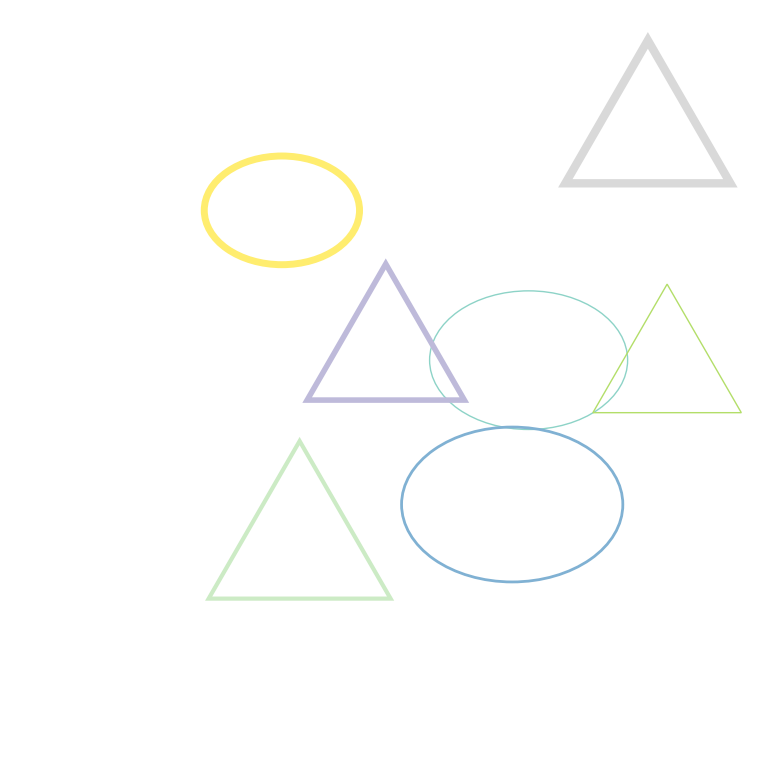[{"shape": "oval", "thickness": 0.5, "radius": 0.64, "center": [0.687, 0.532]}, {"shape": "triangle", "thickness": 2, "radius": 0.59, "center": [0.501, 0.539]}, {"shape": "oval", "thickness": 1, "radius": 0.72, "center": [0.665, 0.345]}, {"shape": "triangle", "thickness": 0.5, "radius": 0.56, "center": [0.866, 0.52]}, {"shape": "triangle", "thickness": 3, "radius": 0.62, "center": [0.841, 0.824]}, {"shape": "triangle", "thickness": 1.5, "radius": 0.68, "center": [0.389, 0.291]}, {"shape": "oval", "thickness": 2.5, "radius": 0.5, "center": [0.366, 0.727]}]